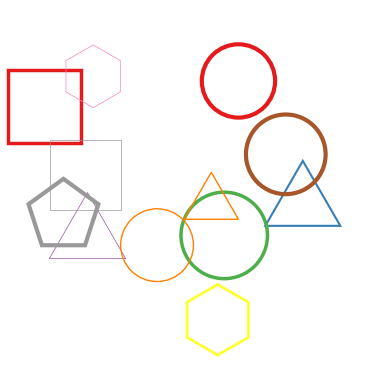[{"shape": "square", "thickness": 2.5, "radius": 0.48, "center": [0.115, 0.723]}, {"shape": "circle", "thickness": 3, "radius": 0.48, "center": [0.619, 0.79]}, {"shape": "triangle", "thickness": 1.5, "radius": 0.56, "center": [0.786, 0.47]}, {"shape": "circle", "thickness": 2.5, "radius": 0.56, "center": [0.582, 0.389]}, {"shape": "triangle", "thickness": 0.5, "radius": 0.57, "center": [0.227, 0.385]}, {"shape": "triangle", "thickness": 1, "radius": 0.41, "center": [0.549, 0.471]}, {"shape": "circle", "thickness": 1, "radius": 0.47, "center": [0.408, 0.363]}, {"shape": "hexagon", "thickness": 2, "radius": 0.46, "center": [0.565, 0.169]}, {"shape": "circle", "thickness": 3, "radius": 0.52, "center": [0.742, 0.599]}, {"shape": "hexagon", "thickness": 0.5, "radius": 0.41, "center": [0.242, 0.802]}, {"shape": "square", "thickness": 0.5, "radius": 0.46, "center": [0.222, 0.545]}, {"shape": "pentagon", "thickness": 3, "radius": 0.48, "center": [0.165, 0.44]}]